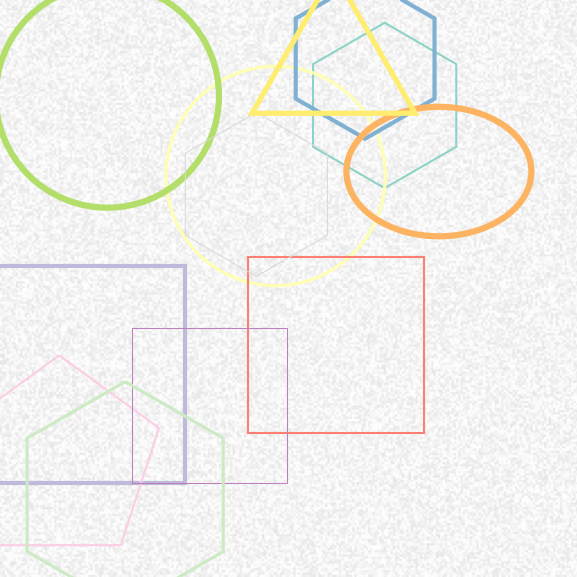[{"shape": "hexagon", "thickness": 1, "radius": 0.72, "center": [0.666, 0.817]}, {"shape": "circle", "thickness": 1.5, "radius": 0.95, "center": [0.477, 0.694]}, {"shape": "square", "thickness": 2, "radius": 0.94, "center": [0.133, 0.351]}, {"shape": "square", "thickness": 1, "radius": 0.76, "center": [0.581, 0.402]}, {"shape": "hexagon", "thickness": 2, "radius": 0.69, "center": [0.632, 0.898]}, {"shape": "oval", "thickness": 3, "radius": 0.8, "center": [0.76, 0.702]}, {"shape": "circle", "thickness": 3, "radius": 0.97, "center": [0.186, 0.833]}, {"shape": "pentagon", "thickness": 1, "radius": 0.91, "center": [0.103, 0.202]}, {"shape": "hexagon", "thickness": 0.5, "radius": 0.71, "center": [0.444, 0.663]}, {"shape": "square", "thickness": 0.5, "radius": 0.67, "center": [0.363, 0.296]}, {"shape": "hexagon", "thickness": 1.5, "radius": 0.98, "center": [0.217, 0.142]}, {"shape": "triangle", "thickness": 2.5, "radius": 0.82, "center": [0.578, 0.885]}]